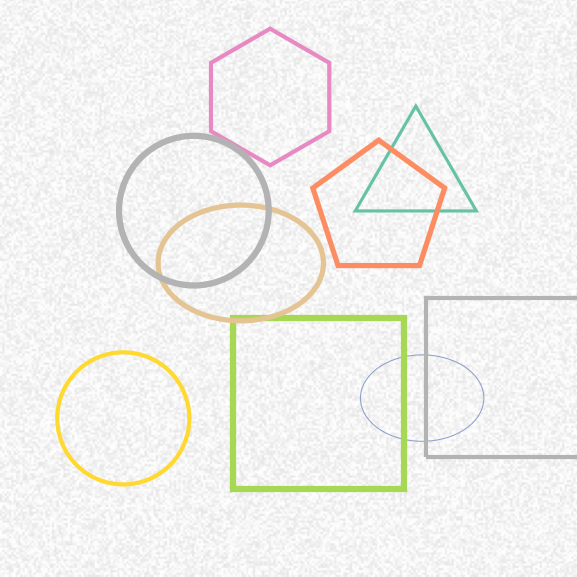[{"shape": "triangle", "thickness": 1.5, "radius": 0.61, "center": [0.72, 0.694]}, {"shape": "pentagon", "thickness": 2.5, "radius": 0.6, "center": [0.656, 0.636]}, {"shape": "oval", "thickness": 0.5, "radius": 0.53, "center": [0.731, 0.31]}, {"shape": "hexagon", "thickness": 2, "radius": 0.59, "center": [0.468, 0.831]}, {"shape": "square", "thickness": 3, "radius": 0.74, "center": [0.552, 0.3]}, {"shape": "circle", "thickness": 2, "radius": 0.57, "center": [0.214, 0.275]}, {"shape": "oval", "thickness": 2.5, "radius": 0.72, "center": [0.417, 0.544]}, {"shape": "square", "thickness": 2, "radius": 0.69, "center": [0.875, 0.345]}, {"shape": "circle", "thickness": 3, "radius": 0.65, "center": [0.336, 0.634]}]